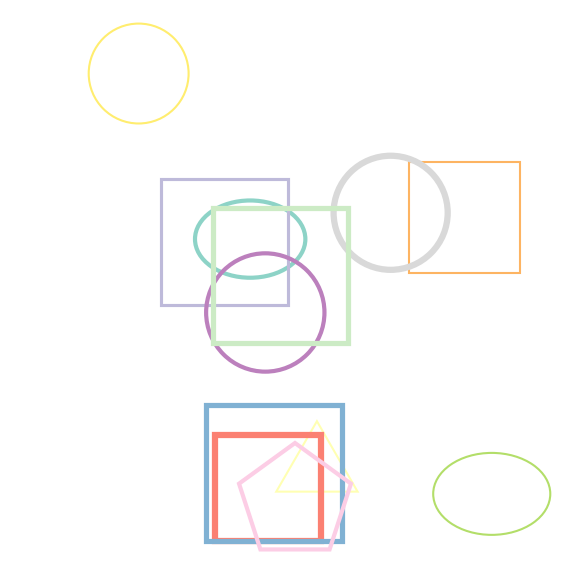[{"shape": "oval", "thickness": 2, "radius": 0.48, "center": [0.433, 0.585]}, {"shape": "triangle", "thickness": 1, "radius": 0.41, "center": [0.549, 0.188]}, {"shape": "square", "thickness": 1.5, "radius": 0.55, "center": [0.389, 0.58]}, {"shape": "square", "thickness": 3, "radius": 0.46, "center": [0.464, 0.155]}, {"shape": "square", "thickness": 2.5, "radius": 0.59, "center": [0.475, 0.18]}, {"shape": "square", "thickness": 1, "radius": 0.48, "center": [0.804, 0.623]}, {"shape": "oval", "thickness": 1, "radius": 0.51, "center": [0.851, 0.144]}, {"shape": "pentagon", "thickness": 2, "radius": 0.51, "center": [0.511, 0.13]}, {"shape": "circle", "thickness": 3, "radius": 0.49, "center": [0.676, 0.631]}, {"shape": "circle", "thickness": 2, "radius": 0.51, "center": [0.459, 0.458]}, {"shape": "square", "thickness": 2.5, "radius": 0.58, "center": [0.486, 0.523]}, {"shape": "circle", "thickness": 1, "radius": 0.43, "center": [0.24, 0.872]}]